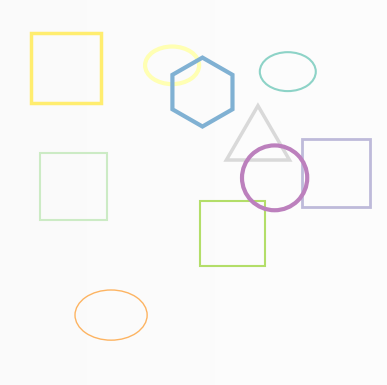[{"shape": "oval", "thickness": 1.5, "radius": 0.36, "center": [0.743, 0.814]}, {"shape": "oval", "thickness": 3, "radius": 0.35, "center": [0.444, 0.83]}, {"shape": "square", "thickness": 2, "radius": 0.44, "center": [0.867, 0.551]}, {"shape": "hexagon", "thickness": 3, "radius": 0.45, "center": [0.522, 0.761]}, {"shape": "oval", "thickness": 1, "radius": 0.47, "center": [0.287, 0.182]}, {"shape": "square", "thickness": 1.5, "radius": 0.42, "center": [0.6, 0.394]}, {"shape": "triangle", "thickness": 2.5, "radius": 0.47, "center": [0.666, 0.631]}, {"shape": "circle", "thickness": 3, "radius": 0.42, "center": [0.709, 0.538]}, {"shape": "square", "thickness": 1.5, "radius": 0.44, "center": [0.189, 0.515]}, {"shape": "square", "thickness": 2.5, "radius": 0.45, "center": [0.171, 0.823]}]